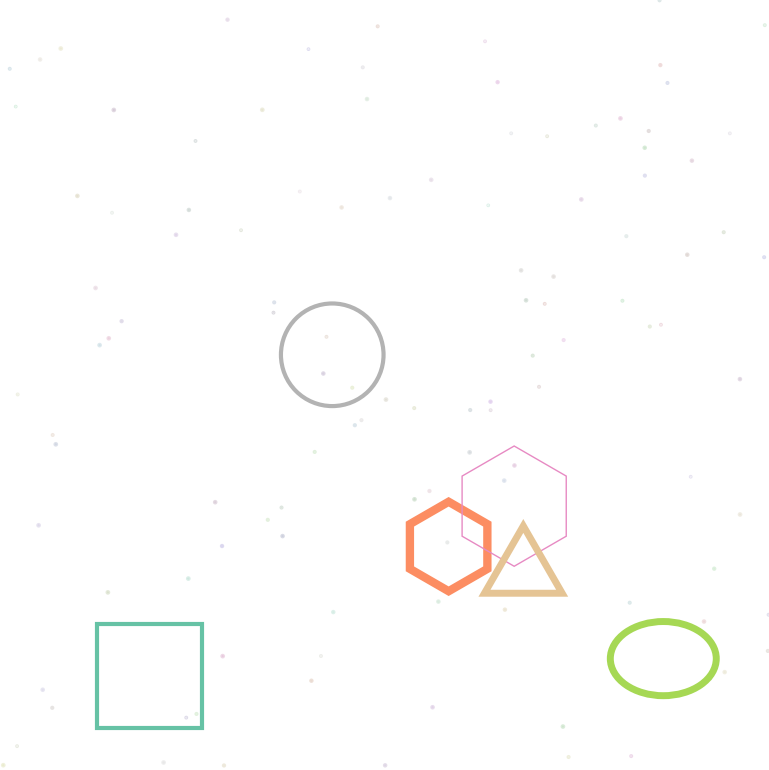[{"shape": "square", "thickness": 1.5, "radius": 0.34, "center": [0.194, 0.122]}, {"shape": "hexagon", "thickness": 3, "radius": 0.29, "center": [0.583, 0.29]}, {"shape": "hexagon", "thickness": 0.5, "radius": 0.39, "center": [0.668, 0.343]}, {"shape": "oval", "thickness": 2.5, "radius": 0.34, "center": [0.861, 0.145]}, {"shape": "triangle", "thickness": 2.5, "radius": 0.29, "center": [0.68, 0.259]}, {"shape": "circle", "thickness": 1.5, "radius": 0.33, "center": [0.431, 0.539]}]